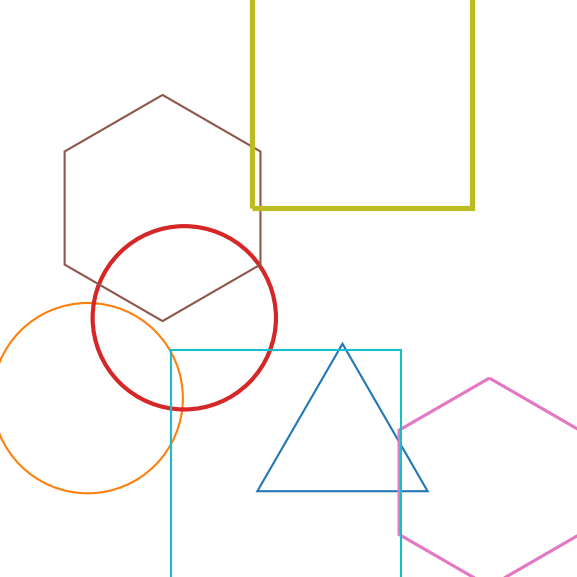[{"shape": "triangle", "thickness": 1, "radius": 0.85, "center": [0.593, 0.234]}, {"shape": "circle", "thickness": 1, "radius": 0.82, "center": [0.152, 0.31]}, {"shape": "circle", "thickness": 2, "radius": 0.79, "center": [0.319, 0.449]}, {"shape": "hexagon", "thickness": 1, "radius": 0.98, "center": [0.281, 0.639]}, {"shape": "hexagon", "thickness": 1.5, "radius": 0.9, "center": [0.847, 0.164]}, {"shape": "square", "thickness": 2.5, "radius": 0.95, "center": [0.627, 0.829]}, {"shape": "square", "thickness": 1, "radius": 0.99, "center": [0.495, 0.195]}]